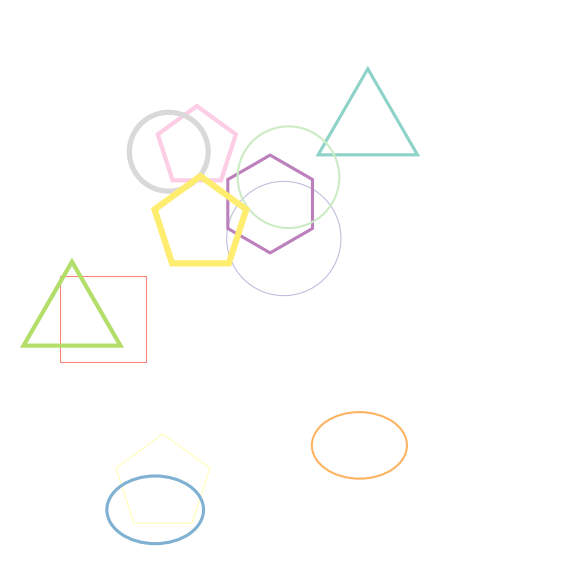[{"shape": "triangle", "thickness": 1.5, "radius": 0.5, "center": [0.637, 0.781]}, {"shape": "pentagon", "thickness": 0.5, "radius": 0.43, "center": [0.282, 0.162]}, {"shape": "circle", "thickness": 0.5, "radius": 0.49, "center": [0.491, 0.586]}, {"shape": "square", "thickness": 0.5, "radius": 0.37, "center": [0.178, 0.446]}, {"shape": "oval", "thickness": 1.5, "radius": 0.42, "center": [0.269, 0.116]}, {"shape": "oval", "thickness": 1, "radius": 0.41, "center": [0.622, 0.228]}, {"shape": "triangle", "thickness": 2, "radius": 0.48, "center": [0.125, 0.449]}, {"shape": "pentagon", "thickness": 2, "radius": 0.36, "center": [0.341, 0.744]}, {"shape": "circle", "thickness": 2.5, "radius": 0.34, "center": [0.292, 0.736]}, {"shape": "hexagon", "thickness": 1.5, "radius": 0.42, "center": [0.468, 0.646]}, {"shape": "circle", "thickness": 1, "radius": 0.44, "center": [0.5, 0.692]}, {"shape": "pentagon", "thickness": 3, "radius": 0.42, "center": [0.347, 0.611]}]